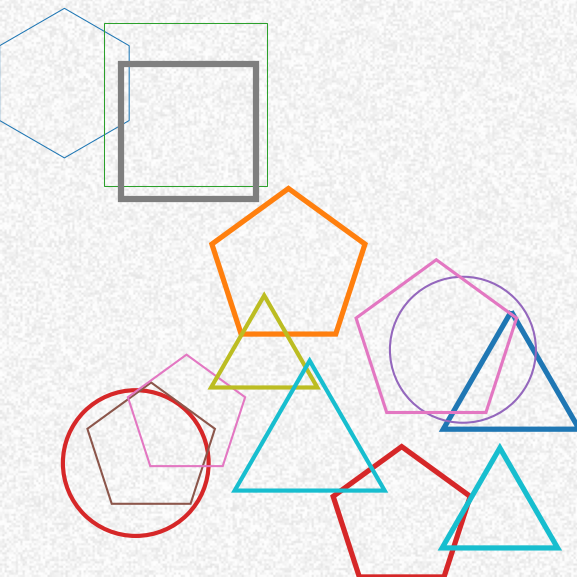[{"shape": "hexagon", "thickness": 0.5, "radius": 0.65, "center": [0.112, 0.855]}, {"shape": "triangle", "thickness": 2.5, "radius": 0.68, "center": [0.885, 0.324]}, {"shape": "pentagon", "thickness": 2.5, "radius": 0.7, "center": [0.499, 0.533]}, {"shape": "square", "thickness": 0.5, "radius": 0.7, "center": [0.322, 0.818]}, {"shape": "pentagon", "thickness": 2.5, "radius": 0.62, "center": [0.696, 0.101]}, {"shape": "circle", "thickness": 2, "radius": 0.63, "center": [0.235, 0.197]}, {"shape": "circle", "thickness": 1, "radius": 0.63, "center": [0.802, 0.394]}, {"shape": "pentagon", "thickness": 1, "radius": 0.58, "center": [0.262, 0.221]}, {"shape": "pentagon", "thickness": 1, "radius": 0.53, "center": [0.323, 0.278]}, {"shape": "pentagon", "thickness": 1.5, "radius": 0.73, "center": [0.756, 0.403]}, {"shape": "square", "thickness": 3, "radius": 0.59, "center": [0.327, 0.772]}, {"shape": "triangle", "thickness": 2, "radius": 0.53, "center": [0.458, 0.381]}, {"shape": "triangle", "thickness": 2.5, "radius": 0.58, "center": [0.866, 0.108]}, {"shape": "triangle", "thickness": 2, "radius": 0.75, "center": [0.536, 0.225]}]